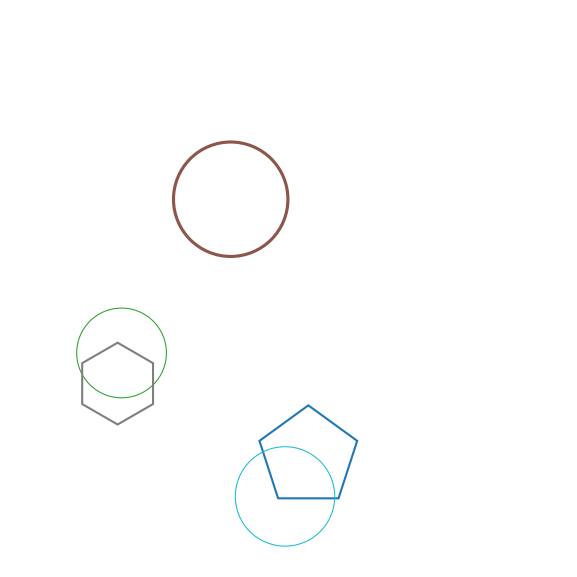[{"shape": "pentagon", "thickness": 1, "radius": 0.44, "center": [0.534, 0.208]}, {"shape": "circle", "thickness": 0.5, "radius": 0.39, "center": [0.21, 0.388]}, {"shape": "circle", "thickness": 1.5, "radius": 0.5, "center": [0.399, 0.654]}, {"shape": "hexagon", "thickness": 1, "radius": 0.35, "center": [0.204, 0.335]}, {"shape": "circle", "thickness": 0.5, "radius": 0.43, "center": [0.494, 0.14]}]